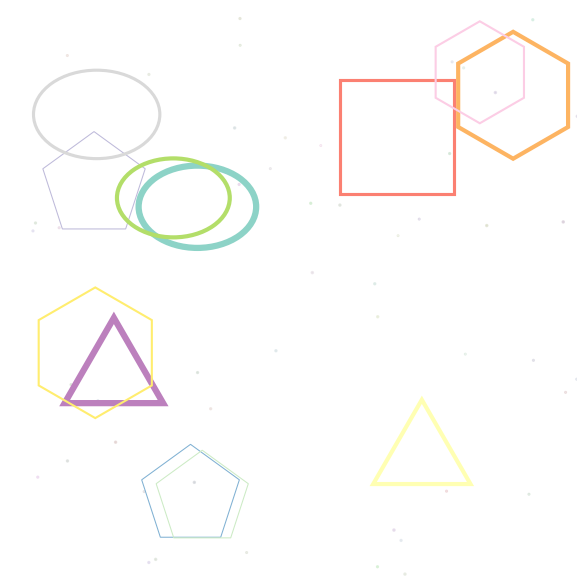[{"shape": "oval", "thickness": 3, "radius": 0.51, "center": [0.342, 0.641]}, {"shape": "triangle", "thickness": 2, "radius": 0.49, "center": [0.73, 0.21]}, {"shape": "pentagon", "thickness": 0.5, "radius": 0.47, "center": [0.163, 0.678]}, {"shape": "square", "thickness": 1.5, "radius": 0.49, "center": [0.688, 0.762]}, {"shape": "pentagon", "thickness": 0.5, "radius": 0.44, "center": [0.33, 0.141]}, {"shape": "hexagon", "thickness": 2, "radius": 0.55, "center": [0.889, 0.834]}, {"shape": "oval", "thickness": 2, "radius": 0.49, "center": [0.3, 0.656]}, {"shape": "hexagon", "thickness": 1, "radius": 0.44, "center": [0.831, 0.874]}, {"shape": "oval", "thickness": 1.5, "radius": 0.55, "center": [0.167, 0.801]}, {"shape": "triangle", "thickness": 3, "radius": 0.49, "center": [0.197, 0.35]}, {"shape": "pentagon", "thickness": 0.5, "radius": 0.42, "center": [0.35, 0.136]}, {"shape": "hexagon", "thickness": 1, "radius": 0.57, "center": [0.165, 0.388]}]